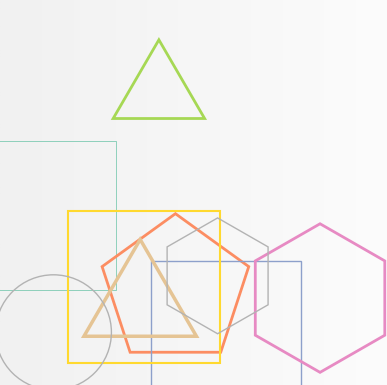[{"shape": "square", "thickness": 0.5, "radius": 0.97, "center": [0.108, 0.441]}, {"shape": "pentagon", "thickness": 2, "radius": 0.99, "center": [0.453, 0.246]}, {"shape": "square", "thickness": 1, "radius": 0.97, "center": [0.584, 0.127]}, {"shape": "hexagon", "thickness": 2, "radius": 0.96, "center": [0.826, 0.226]}, {"shape": "triangle", "thickness": 2, "radius": 0.68, "center": [0.41, 0.76]}, {"shape": "square", "thickness": 1.5, "radius": 0.98, "center": [0.372, 0.254]}, {"shape": "triangle", "thickness": 2.5, "radius": 0.84, "center": [0.362, 0.21]}, {"shape": "circle", "thickness": 1, "radius": 0.75, "center": [0.138, 0.137]}, {"shape": "hexagon", "thickness": 1, "radius": 0.75, "center": [0.562, 0.284]}]